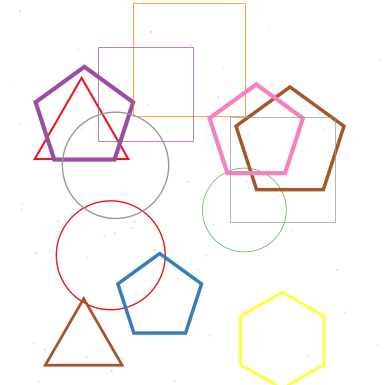[{"shape": "triangle", "thickness": 1.5, "radius": 0.7, "center": [0.212, 0.657]}, {"shape": "circle", "thickness": 1, "radius": 0.71, "center": [0.288, 0.337]}, {"shape": "pentagon", "thickness": 2.5, "radius": 0.57, "center": [0.415, 0.227]}, {"shape": "circle", "thickness": 0.5, "radius": 0.54, "center": [0.635, 0.454]}, {"shape": "square", "thickness": 0.5, "radius": 0.61, "center": [0.378, 0.755]}, {"shape": "pentagon", "thickness": 3, "radius": 0.67, "center": [0.219, 0.693]}, {"shape": "square", "thickness": 0.5, "radius": 0.73, "center": [0.491, 0.845]}, {"shape": "hexagon", "thickness": 2, "radius": 0.63, "center": [0.733, 0.116]}, {"shape": "triangle", "thickness": 2, "radius": 0.58, "center": [0.217, 0.109]}, {"shape": "pentagon", "thickness": 2.5, "radius": 0.74, "center": [0.753, 0.627]}, {"shape": "pentagon", "thickness": 3, "radius": 0.64, "center": [0.666, 0.653]}, {"shape": "circle", "thickness": 1, "radius": 0.69, "center": [0.3, 0.571]}, {"shape": "square", "thickness": 0.5, "radius": 0.68, "center": [0.733, 0.559]}]